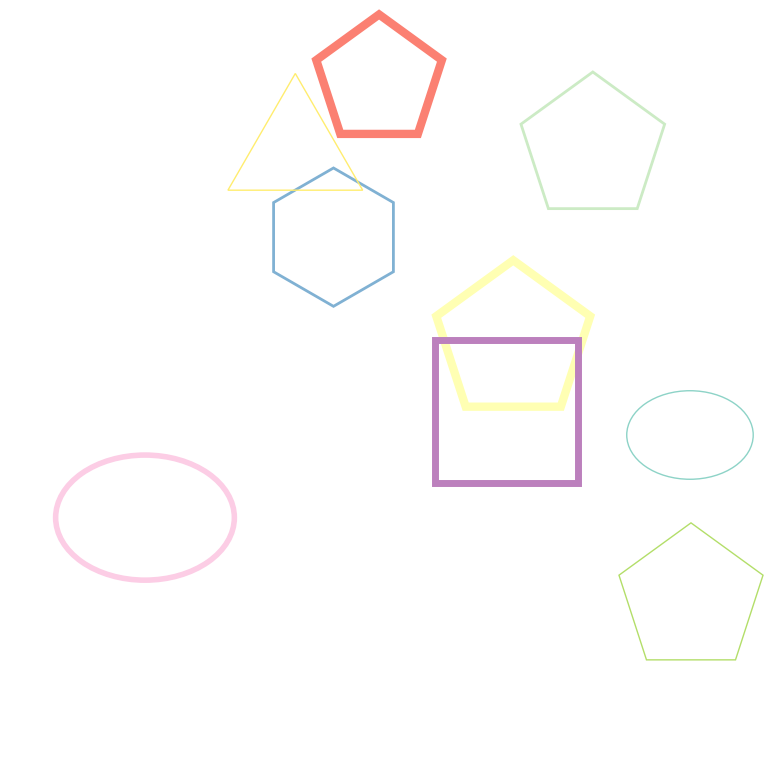[{"shape": "oval", "thickness": 0.5, "radius": 0.41, "center": [0.896, 0.435]}, {"shape": "pentagon", "thickness": 3, "radius": 0.53, "center": [0.667, 0.557]}, {"shape": "pentagon", "thickness": 3, "radius": 0.43, "center": [0.492, 0.895]}, {"shape": "hexagon", "thickness": 1, "radius": 0.45, "center": [0.433, 0.692]}, {"shape": "pentagon", "thickness": 0.5, "radius": 0.49, "center": [0.897, 0.223]}, {"shape": "oval", "thickness": 2, "radius": 0.58, "center": [0.188, 0.328]}, {"shape": "square", "thickness": 2.5, "radius": 0.46, "center": [0.657, 0.466]}, {"shape": "pentagon", "thickness": 1, "radius": 0.49, "center": [0.77, 0.808]}, {"shape": "triangle", "thickness": 0.5, "radius": 0.51, "center": [0.384, 0.804]}]